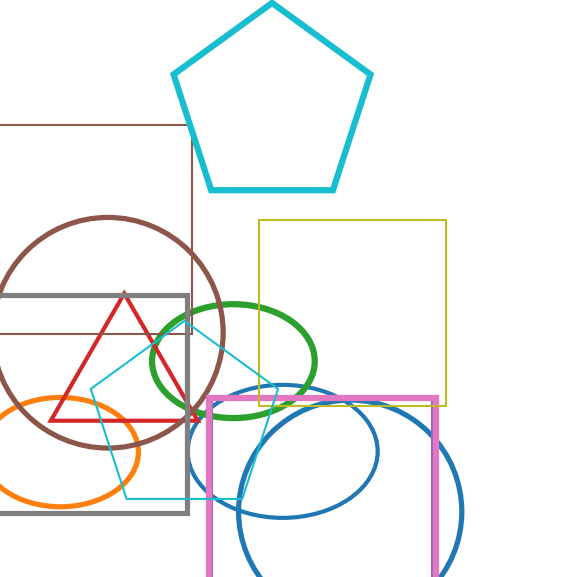[{"shape": "oval", "thickness": 2, "radius": 0.82, "center": [0.489, 0.218]}, {"shape": "circle", "thickness": 2.5, "radius": 0.97, "center": [0.606, 0.113]}, {"shape": "oval", "thickness": 2.5, "radius": 0.68, "center": [0.105, 0.216]}, {"shape": "oval", "thickness": 3, "radius": 0.7, "center": [0.404, 0.374]}, {"shape": "triangle", "thickness": 2, "radius": 0.73, "center": [0.215, 0.344]}, {"shape": "square", "thickness": 1.5, "radius": 0.95, "center": [0.557, 0.119]}, {"shape": "square", "thickness": 1, "radius": 0.9, "center": [0.152, 0.602]}, {"shape": "circle", "thickness": 2.5, "radius": 1.0, "center": [0.187, 0.423]}, {"shape": "square", "thickness": 3, "radius": 0.98, "center": [0.559, 0.113]}, {"shape": "square", "thickness": 2.5, "radius": 0.94, "center": [0.136, 0.3]}, {"shape": "square", "thickness": 1, "radius": 0.81, "center": [0.611, 0.457]}, {"shape": "pentagon", "thickness": 1, "radius": 0.85, "center": [0.319, 0.273]}, {"shape": "pentagon", "thickness": 3, "radius": 0.9, "center": [0.471, 0.815]}]